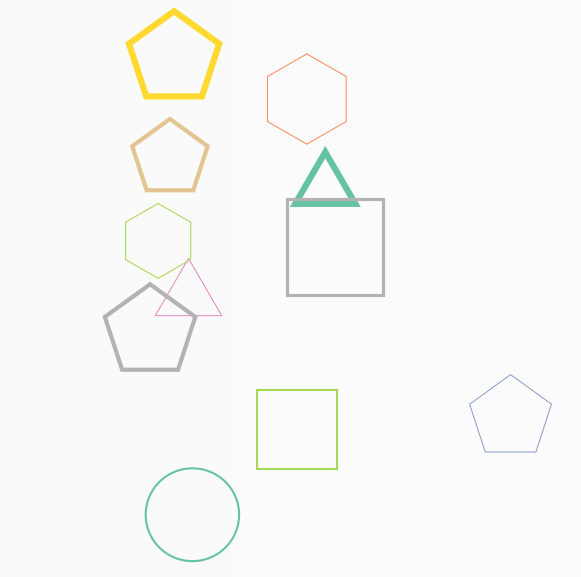[{"shape": "triangle", "thickness": 3, "radius": 0.3, "center": [0.56, 0.676]}, {"shape": "circle", "thickness": 1, "radius": 0.4, "center": [0.331, 0.108]}, {"shape": "hexagon", "thickness": 0.5, "radius": 0.39, "center": [0.528, 0.828]}, {"shape": "pentagon", "thickness": 0.5, "radius": 0.37, "center": [0.878, 0.276]}, {"shape": "triangle", "thickness": 0.5, "radius": 0.33, "center": [0.324, 0.486]}, {"shape": "hexagon", "thickness": 0.5, "radius": 0.32, "center": [0.272, 0.582]}, {"shape": "square", "thickness": 1, "radius": 0.34, "center": [0.511, 0.256]}, {"shape": "pentagon", "thickness": 3, "radius": 0.41, "center": [0.3, 0.898]}, {"shape": "pentagon", "thickness": 2, "radius": 0.34, "center": [0.292, 0.725]}, {"shape": "pentagon", "thickness": 2, "radius": 0.41, "center": [0.258, 0.425]}, {"shape": "square", "thickness": 1.5, "radius": 0.41, "center": [0.576, 0.571]}]